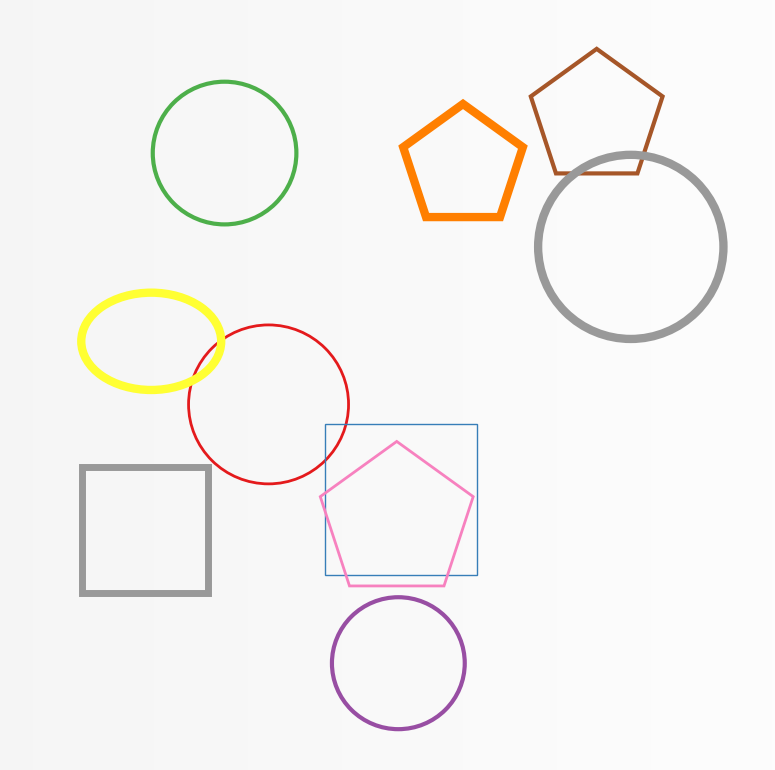[{"shape": "circle", "thickness": 1, "radius": 0.52, "center": [0.347, 0.475]}, {"shape": "square", "thickness": 0.5, "radius": 0.49, "center": [0.517, 0.351]}, {"shape": "circle", "thickness": 1.5, "radius": 0.46, "center": [0.29, 0.801]}, {"shape": "circle", "thickness": 1.5, "radius": 0.43, "center": [0.514, 0.139]}, {"shape": "pentagon", "thickness": 3, "radius": 0.41, "center": [0.597, 0.784]}, {"shape": "oval", "thickness": 3, "radius": 0.45, "center": [0.195, 0.557]}, {"shape": "pentagon", "thickness": 1.5, "radius": 0.45, "center": [0.77, 0.847]}, {"shape": "pentagon", "thickness": 1, "radius": 0.52, "center": [0.512, 0.323]}, {"shape": "square", "thickness": 2.5, "radius": 0.41, "center": [0.187, 0.311]}, {"shape": "circle", "thickness": 3, "radius": 0.6, "center": [0.814, 0.679]}]